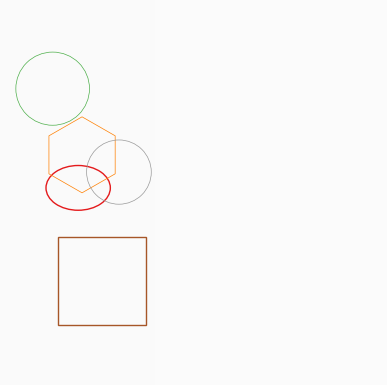[{"shape": "oval", "thickness": 1, "radius": 0.42, "center": [0.202, 0.512]}, {"shape": "circle", "thickness": 0.5, "radius": 0.48, "center": [0.136, 0.77]}, {"shape": "hexagon", "thickness": 0.5, "radius": 0.49, "center": [0.212, 0.598]}, {"shape": "square", "thickness": 1, "radius": 0.57, "center": [0.264, 0.271]}, {"shape": "circle", "thickness": 0.5, "radius": 0.42, "center": [0.307, 0.553]}]